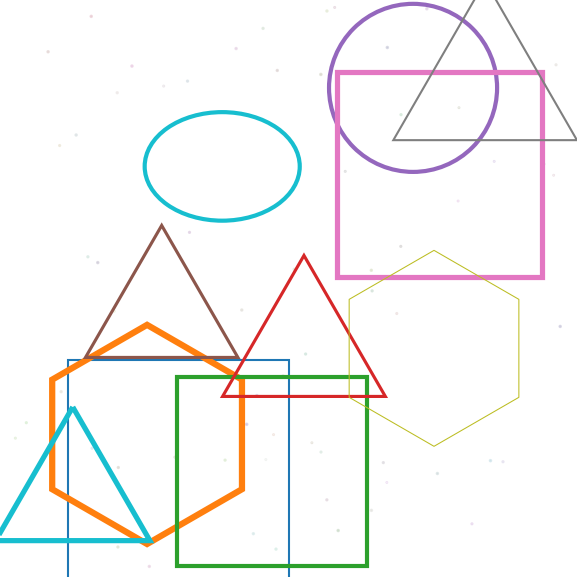[{"shape": "square", "thickness": 1, "radius": 0.96, "center": [0.309, 0.184]}, {"shape": "hexagon", "thickness": 3, "radius": 0.95, "center": [0.255, 0.247]}, {"shape": "square", "thickness": 2, "radius": 0.82, "center": [0.471, 0.183]}, {"shape": "triangle", "thickness": 1.5, "radius": 0.81, "center": [0.526, 0.394]}, {"shape": "circle", "thickness": 2, "radius": 0.73, "center": [0.715, 0.847]}, {"shape": "triangle", "thickness": 1.5, "radius": 0.76, "center": [0.28, 0.456]}, {"shape": "square", "thickness": 2.5, "radius": 0.89, "center": [0.76, 0.697]}, {"shape": "triangle", "thickness": 1, "radius": 0.92, "center": [0.84, 0.848]}, {"shape": "hexagon", "thickness": 0.5, "radius": 0.85, "center": [0.752, 0.396]}, {"shape": "triangle", "thickness": 2.5, "radius": 0.77, "center": [0.126, 0.14]}, {"shape": "oval", "thickness": 2, "radius": 0.67, "center": [0.385, 0.711]}]